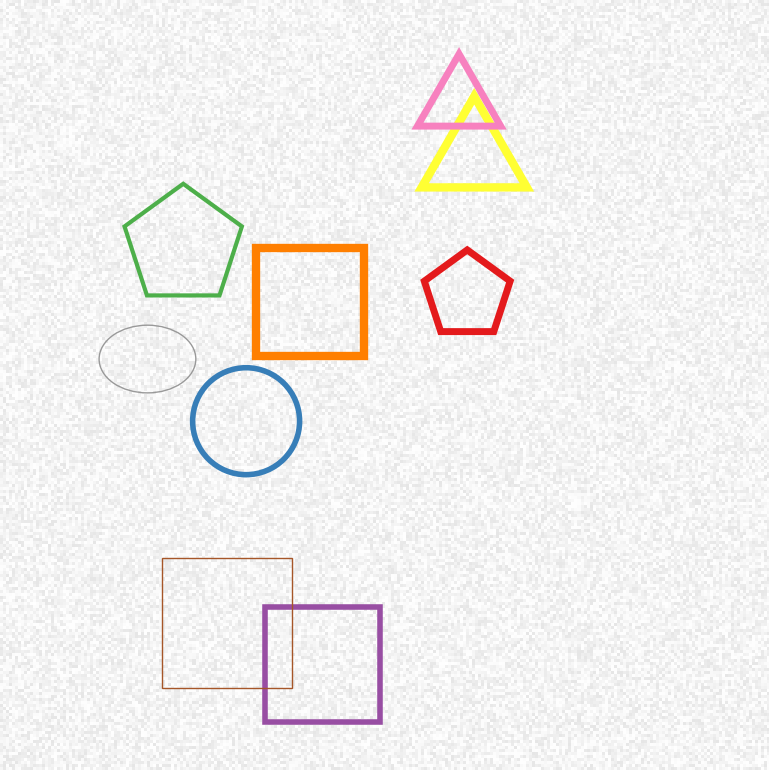[{"shape": "pentagon", "thickness": 2.5, "radius": 0.29, "center": [0.607, 0.617]}, {"shape": "circle", "thickness": 2, "radius": 0.35, "center": [0.32, 0.453]}, {"shape": "pentagon", "thickness": 1.5, "radius": 0.4, "center": [0.238, 0.681]}, {"shape": "square", "thickness": 2, "radius": 0.37, "center": [0.419, 0.137]}, {"shape": "square", "thickness": 3, "radius": 0.35, "center": [0.403, 0.608]}, {"shape": "triangle", "thickness": 3, "radius": 0.39, "center": [0.616, 0.796]}, {"shape": "square", "thickness": 0.5, "radius": 0.42, "center": [0.295, 0.191]}, {"shape": "triangle", "thickness": 2.5, "radius": 0.31, "center": [0.596, 0.867]}, {"shape": "oval", "thickness": 0.5, "radius": 0.31, "center": [0.192, 0.534]}]